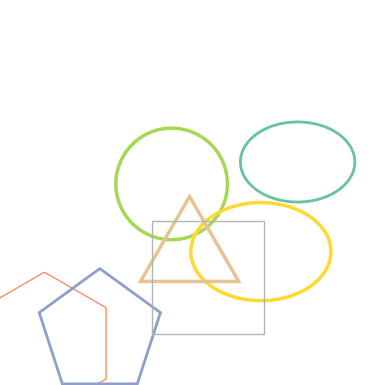[{"shape": "oval", "thickness": 2, "radius": 0.74, "center": [0.773, 0.579]}, {"shape": "hexagon", "thickness": 1, "radius": 0.92, "center": [0.115, 0.108]}, {"shape": "pentagon", "thickness": 2, "radius": 0.83, "center": [0.259, 0.137]}, {"shape": "circle", "thickness": 2.5, "radius": 0.72, "center": [0.446, 0.522]}, {"shape": "oval", "thickness": 2.5, "radius": 0.91, "center": [0.678, 0.346]}, {"shape": "triangle", "thickness": 2.5, "radius": 0.74, "center": [0.492, 0.343]}, {"shape": "square", "thickness": 1, "radius": 0.73, "center": [0.541, 0.28]}]